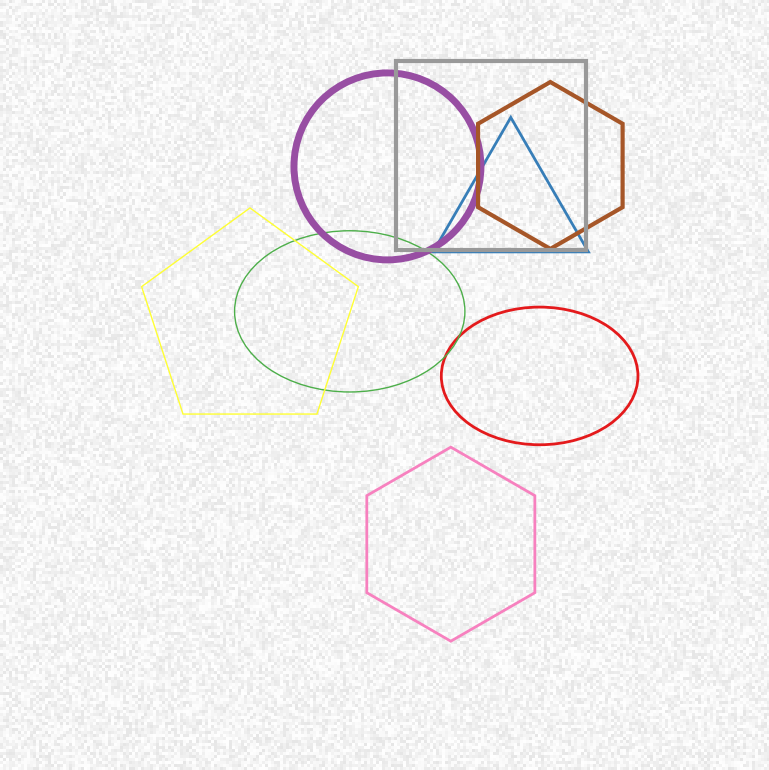[{"shape": "oval", "thickness": 1, "radius": 0.64, "center": [0.701, 0.512]}, {"shape": "triangle", "thickness": 1, "radius": 0.58, "center": [0.663, 0.731]}, {"shape": "oval", "thickness": 0.5, "radius": 0.75, "center": [0.454, 0.596]}, {"shape": "circle", "thickness": 2.5, "radius": 0.61, "center": [0.503, 0.784]}, {"shape": "pentagon", "thickness": 0.5, "radius": 0.74, "center": [0.325, 0.582]}, {"shape": "hexagon", "thickness": 1.5, "radius": 0.54, "center": [0.715, 0.785]}, {"shape": "hexagon", "thickness": 1, "radius": 0.63, "center": [0.585, 0.293]}, {"shape": "square", "thickness": 1.5, "radius": 0.61, "center": [0.638, 0.798]}]